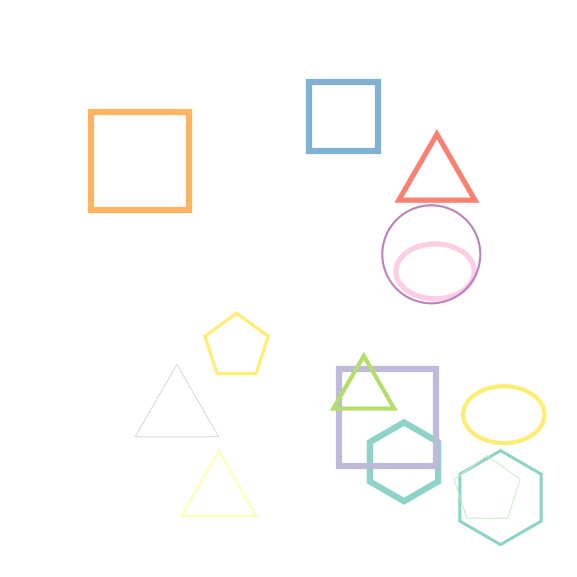[{"shape": "hexagon", "thickness": 1.5, "radius": 0.41, "center": [0.867, 0.137]}, {"shape": "hexagon", "thickness": 3, "radius": 0.34, "center": [0.7, 0.199]}, {"shape": "triangle", "thickness": 1, "radius": 0.37, "center": [0.379, 0.143]}, {"shape": "square", "thickness": 3, "radius": 0.42, "center": [0.671, 0.276]}, {"shape": "triangle", "thickness": 2.5, "radius": 0.38, "center": [0.757, 0.691]}, {"shape": "square", "thickness": 3, "radius": 0.3, "center": [0.594, 0.798]}, {"shape": "square", "thickness": 3, "radius": 0.42, "center": [0.242, 0.72]}, {"shape": "triangle", "thickness": 2, "radius": 0.3, "center": [0.63, 0.322]}, {"shape": "oval", "thickness": 2.5, "radius": 0.34, "center": [0.753, 0.529]}, {"shape": "triangle", "thickness": 0.5, "radius": 0.42, "center": [0.306, 0.285]}, {"shape": "circle", "thickness": 1, "radius": 0.42, "center": [0.747, 0.559]}, {"shape": "pentagon", "thickness": 0.5, "radius": 0.3, "center": [0.844, 0.15]}, {"shape": "pentagon", "thickness": 1.5, "radius": 0.29, "center": [0.41, 0.399]}, {"shape": "oval", "thickness": 2, "radius": 0.35, "center": [0.872, 0.281]}]